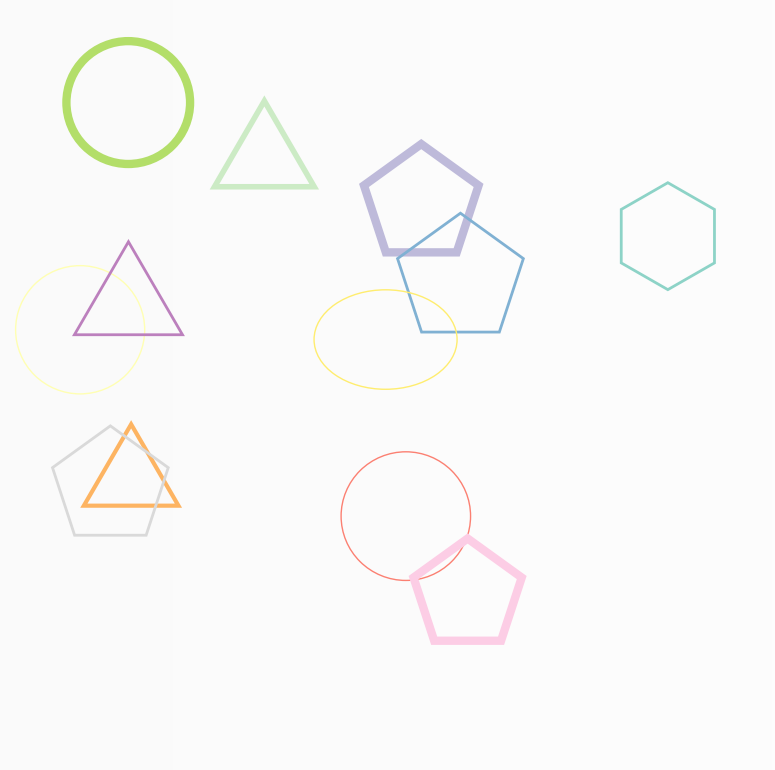[{"shape": "hexagon", "thickness": 1, "radius": 0.35, "center": [0.862, 0.693]}, {"shape": "circle", "thickness": 0.5, "radius": 0.42, "center": [0.103, 0.572]}, {"shape": "pentagon", "thickness": 3, "radius": 0.39, "center": [0.544, 0.735]}, {"shape": "circle", "thickness": 0.5, "radius": 0.42, "center": [0.524, 0.33]}, {"shape": "pentagon", "thickness": 1, "radius": 0.43, "center": [0.594, 0.638]}, {"shape": "triangle", "thickness": 1.5, "radius": 0.35, "center": [0.169, 0.379]}, {"shape": "circle", "thickness": 3, "radius": 0.4, "center": [0.165, 0.867]}, {"shape": "pentagon", "thickness": 3, "radius": 0.37, "center": [0.603, 0.227]}, {"shape": "pentagon", "thickness": 1, "radius": 0.39, "center": [0.142, 0.368]}, {"shape": "triangle", "thickness": 1, "radius": 0.4, "center": [0.166, 0.606]}, {"shape": "triangle", "thickness": 2, "radius": 0.37, "center": [0.341, 0.795]}, {"shape": "oval", "thickness": 0.5, "radius": 0.46, "center": [0.498, 0.559]}]